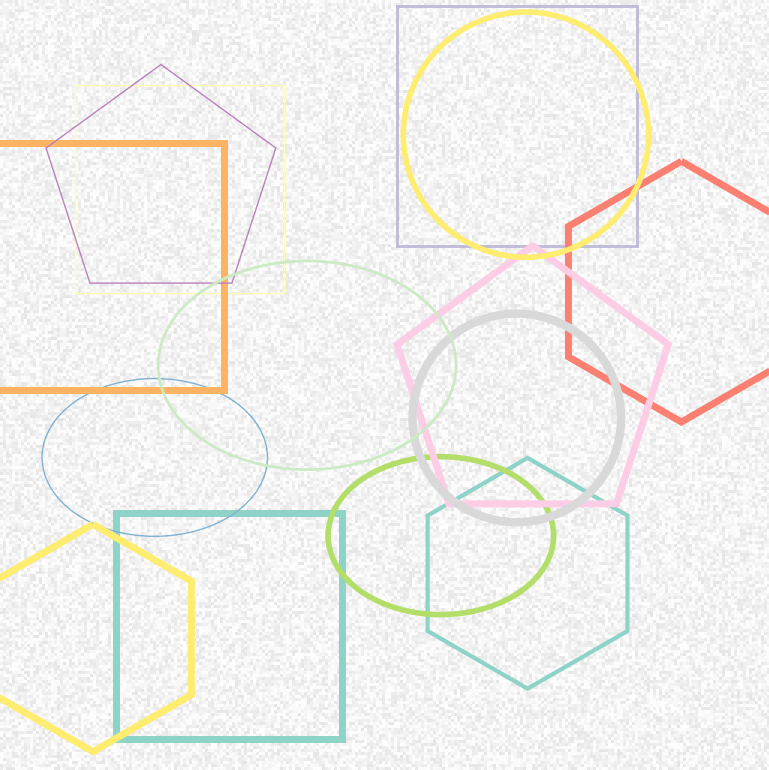[{"shape": "square", "thickness": 2.5, "radius": 0.74, "center": [0.297, 0.187]}, {"shape": "hexagon", "thickness": 1.5, "radius": 0.75, "center": [0.685, 0.255]}, {"shape": "square", "thickness": 0.5, "radius": 0.68, "center": [0.233, 0.755]}, {"shape": "square", "thickness": 1, "radius": 0.78, "center": [0.672, 0.837]}, {"shape": "hexagon", "thickness": 2.5, "radius": 0.85, "center": [0.885, 0.621]}, {"shape": "oval", "thickness": 0.5, "radius": 0.73, "center": [0.201, 0.406]}, {"shape": "square", "thickness": 2.5, "radius": 0.8, "center": [0.131, 0.654]}, {"shape": "oval", "thickness": 2, "radius": 0.73, "center": [0.573, 0.304]}, {"shape": "pentagon", "thickness": 2.5, "radius": 0.93, "center": [0.692, 0.496]}, {"shape": "circle", "thickness": 3, "radius": 0.68, "center": [0.671, 0.457]}, {"shape": "pentagon", "thickness": 0.5, "radius": 0.78, "center": [0.209, 0.759]}, {"shape": "oval", "thickness": 1, "radius": 0.97, "center": [0.399, 0.526]}, {"shape": "circle", "thickness": 2, "radius": 0.8, "center": [0.683, 0.825]}, {"shape": "hexagon", "thickness": 2.5, "radius": 0.74, "center": [0.121, 0.171]}]